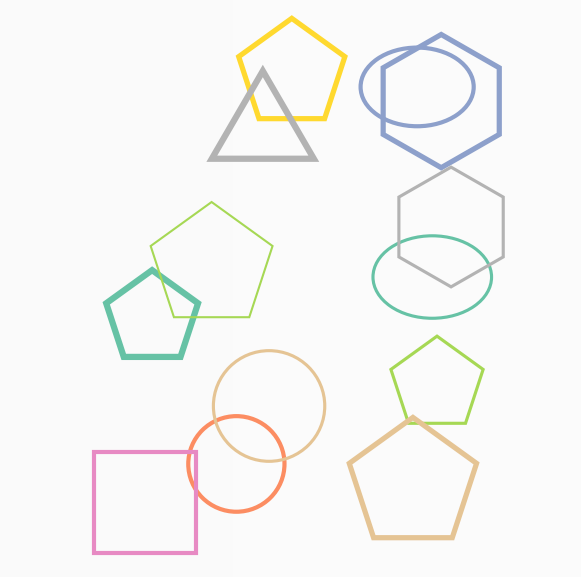[{"shape": "pentagon", "thickness": 3, "radius": 0.42, "center": [0.262, 0.448]}, {"shape": "oval", "thickness": 1.5, "radius": 0.51, "center": [0.744, 0.519]}, {"shape": "circle", "thickness": 2, "radius": 0.41, "center": [0.407, 0.196]}, {"shape": "oval", "thickness": 2, "radius": 0.49, "center": [0.718, 0.849]}, {"shape": "hexagon", "thickness": 2.5, "radius": 0.58, "center": [0.759, 0.824]}, {"shape": "square", "thickness": 2, "radius": 0.44, "center": [0.249, 0.129]}, {"shape": "pentagon", "thickness": 1.5, "radius": 0.42, "center": [0.752, 0.334]}, {"shape": "pentagon", "thickness": 1, "radius": 0.55, "center": [0.364, 0.539]}, {"shape": "pentagon", "thickness": 2.5, "radius": 0.48, "center": [0.502, 0.871]}, {"shape": "circle", "thickness": 1.5, "radius": 0.48, "center": [0.463, 0.296]}, {"shape": "pentagon", "thickness": 2.5, "radius": 0.58, "center": [0.71, 0.161]}, {"shape": "triangle", "thickness": 3, "radius": 0.51, "center": [0.452, 0.775]}, {"shape": "hexagon", "thickness": 1.5, "radius": 0.52, "center": [0.776, 0.606]}]